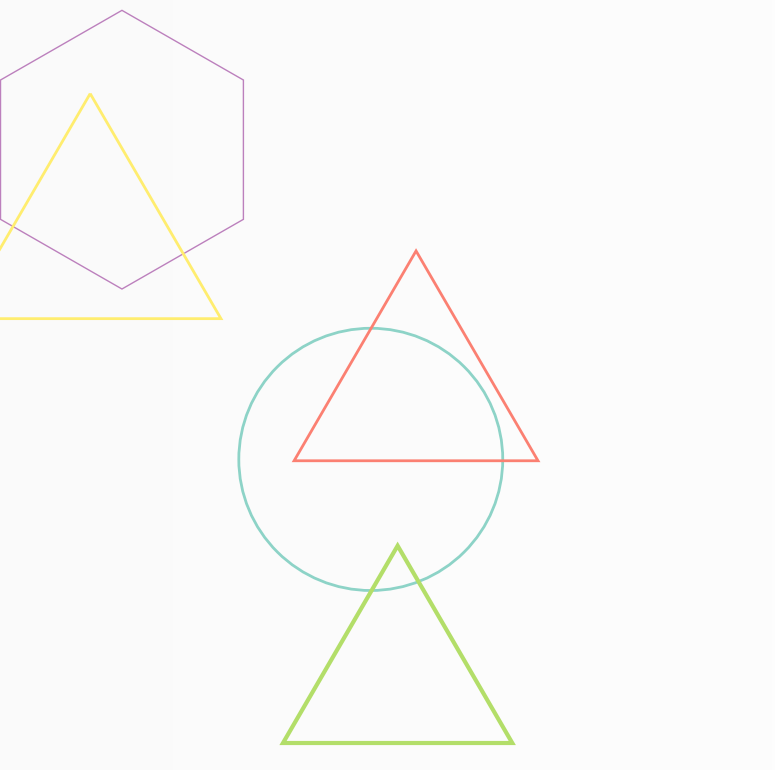[{"shape": "circle", "thickness": 1, "radius": 0.85, "center": [0.478, 0.403]}, {"shape": "triangle", "thickness": 1, "radius": 0.91, "center": [0.537, 0.492]}, {"shape": "triangle", "thickness": 1.5, "radius": 0.85, "center": [0.513, 0.12]}, {"shape": "hexagon", "thickness": 0.5, "radius": 0.9, "center": [0.157, 0.806]}, {"shape": "triangle", "thickness": 1, "radius": 0.97, "center": [0.116, 0.684]}]